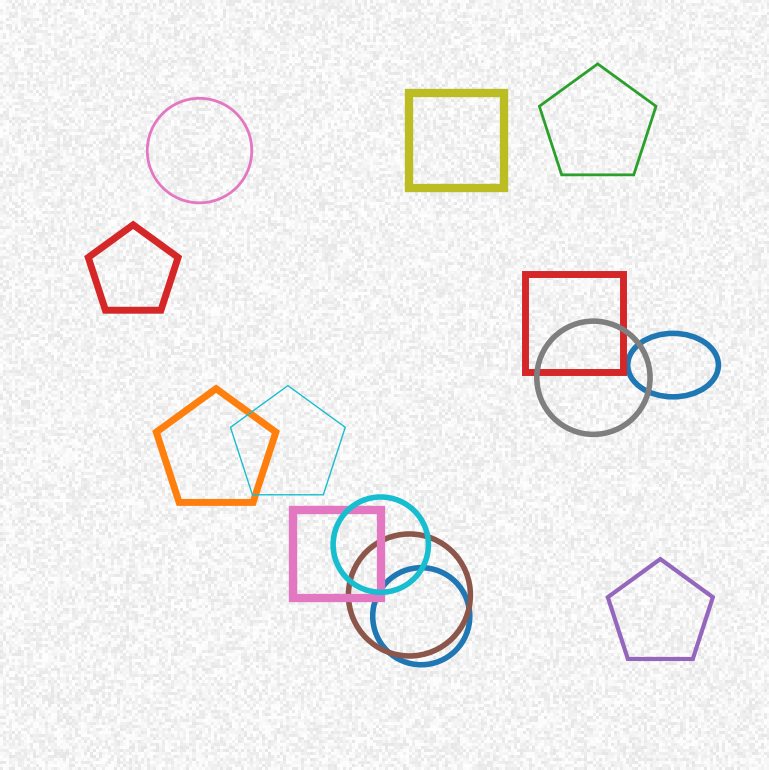[{"shape": "circle", "thickness": 2, "radius": 0.32, "center": [0.547, 0.2]}, {"shape": "oval", "thickness": 2, "radius": 0.29, "center": [0.874, 0.526]}, {"shape": "pentagon", "thickness": 2.5, "radius": 0.41, "center": [0.281, 0.414]}, {"shape": "pentagon", "thickness": 1, "radius": 0.4, "center": [0.776, 0.837]}, {"shape": "square", "thickness": 2.5, "radius": 0.32, "center": [0.745, 0.581]}, {"shape": "pentagon", "thickness": 2.5, "radius": 0.31, "center": [0.173, 0.647]}, {"shape": "pentagon", "thickness": 1.5, "radius": 0.36, "center": [0.858, 0.202]}, {"shape": "circle", "thickness": 2, "radius": 0.4, "center": [0.532, 0.227]}, {"shape": "circle", "thickness": 1, "radius": 0.34, "center": [0.259, 0.804]}, {"shape": "square", "thickness": 3, "radius": 0.29, "center": [0.438, 0.281]}, {"shape": "circle", "thickness": 2, "radius": 0.37, "center": [0.771, 0.509]}, {"shape": "square", "thickness": 3, "radius": 0.31, "center": [0.593, 0.817]}, {"shape": "circle", "thickness": 2, "radius": 0.31, "center": [0.494, 0.293]}, {"shape": "pentagon", "thickness": 0.5, "radius": 0.39, "center": [0.374, 0.421]}]